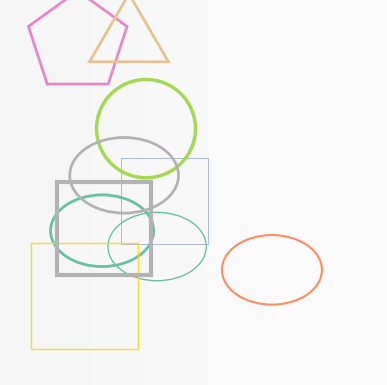[{"shape": "oval", "thickness": 1, "radius": 0.63, "center": [0.405, 0.36]}, {"shape": "oval", "thickness": 2, "radius": 0.66, "center": [0.263, 0.401]}, {"shape": "oval", "thickness": 1.5, "radius": 0.65, "center": [0.702, 0.299]}, {"shape": "square", "thickness": 0.5, "radius": 0.56, "center": [0.425, 0.478]}, {"shape": "pentagon", "thickness": 2, "radius": 0.67, "center": [0.201, 0.89]}, {"shape": "circle", "thickness": 2.5, "radius": 0.64, "center": [0.377, 0.666]}, {"shape": "square", "thickness": 1, "radius": 0.69, "center": [0.218, 0.231]}, {"shape": "triangle", "thickness": 2, "radius": 0.59, "center": [0.333, 0.898]}, {"shape": "square", "thickness": 3, "radius": 0.6, "center": [0.269, 0.406]}, {"shape": "oval", "thickness": 2, "radius": 0.7, "center": [0.32, 0.545]}]